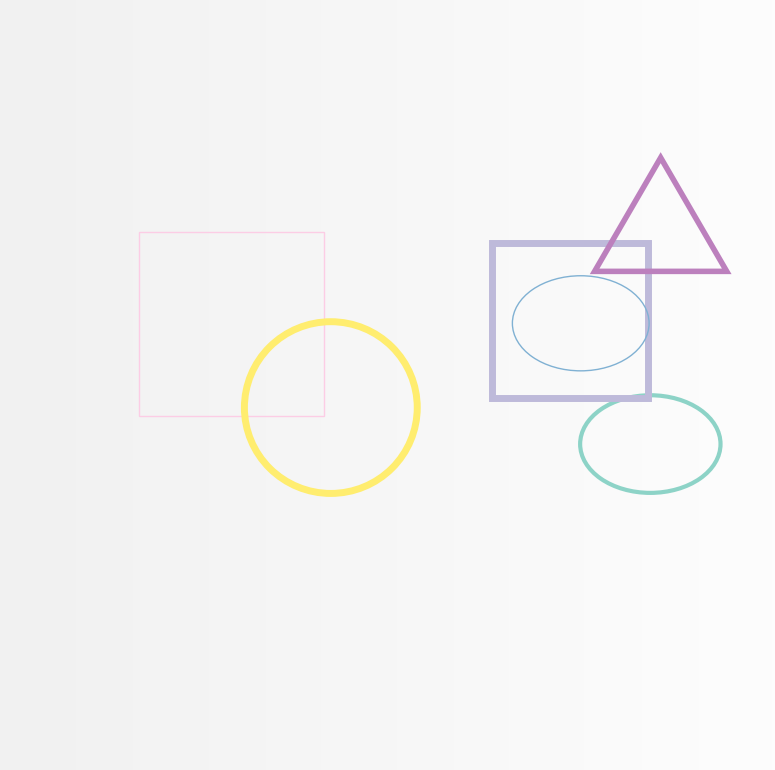[{"shape": "oval", "thickness": 1.5, "radius": 0.45, "center": [0.839, 0.423]}, {"shape": "square", "thickness": 2.5, "radius": 0.5, "center": [0.735, 0.584]}, {"shape": "oval", "thickness": 0.5, "radius": 0.44, "center": [0.749, 0.58]}, {"shape": "square", "thickness": 0.5, "radius": 0.6, "center": [0.298, 0.58]}, {"shape": "triangle", "thickness": 2, "radius": 0.49, "center": [0.852, 0.697]}, {"shape": "circle", "thickness": 2.5, "radius": 0.56, "center": [0.427, 0.471]}]